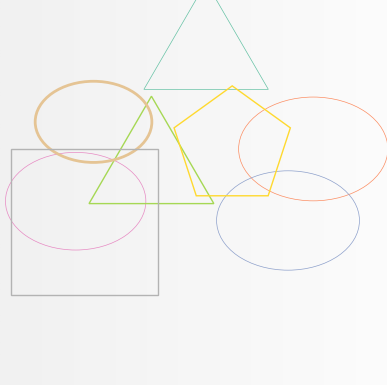[{"shape": "triangle", "thickness": 0.5, "radius": 0.93, "center": [0.532, 0.861]}, {"shape": "oval", "thickness": 0.5, "radius": 0.96, "center": [0.808, 0.613]}, {"shape": "oval", "thickness": 0.5, "radius": 0.92, "center": [0.743, 0.427]}, {"shape": "oval", "thickness": 0.5, "radius": 0.91, "center": [0.195, 0.477]}, {"shape": "triangle", "thickness": 1, "radius": 0.93, "center": [0.391, 0.564]}, {"shape": "pentagon", "thickness": 1, "radius": 0.79, "center": [0.599, 0.619]}, {"shape": "oval", "thickness": 2, "radius": 0.75, "center": [0.241, 0.684]}, {"shape": "square", "thickness": 1, "radius": 0.95, "center": [0.218, 0.423]}]